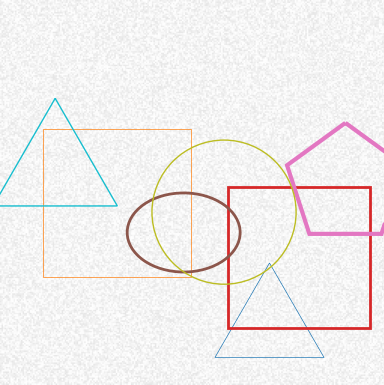[{"shape": "triangle", "thickness": 0.5, "radius": 0.82, "center": [0.7, 0.153]}, {"shape": "square", "thickness": 0.5, "radius": 0.96, "center": [0.304, 0.474]}, {"shape": "square", "thickness": 2, "radius": 0.92, "center": [0.776, 0.332]}, {"shape": "oval", "thickness": 2, "radius": 0.73, "center": [0.477, 0.396]}, {"shape": "pentagon", "thickness": 3, "radius": 0.8, "center": [0.897, 0.521]}, {"shape": "circle", "thickness": 1, "radius": 0.94, "center": [0.582, 0.449]}, {"shape": "triangle", "thickness": 1, "radius": 0.93, "center": [0.143, 0.558]}]